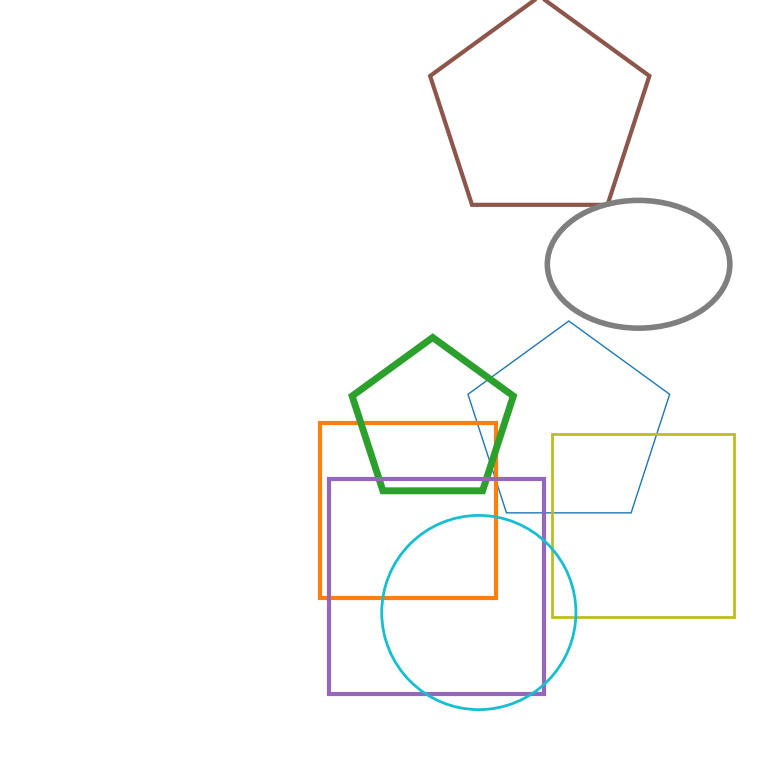[{"shape": "pentagon", "thickness": 0.5, "radius": 0.69, "center": [0.739, 0.445]}, {"shape": "square", "thickness": 1.5, "radius": 0.57, "center": [0.53, 0.337]}, {"shape": "pentagon", "thickness": 2.5, "radius": 0.55, "center": [0.562, 0.452]}, {"shape": "square", "thickness": 1.5, "radius": 0.7, "center": [0.567, 0.238]}, {"shape": "pentagon", "thickness": 1.5, "radius": 0.75, "center": [0.701, 0.855]}, {"shape": "oval", "thickness": 2, "radius": 0.59, "center": [0.829, 0.657]}, {"shape": "square", "thickness": 1, "radius": 0.59, "center": [0.835, 0.318]}, {"shape": "circle", "thickness": 1, "radius": 0.63, "center": [0.622, 0.205]}]